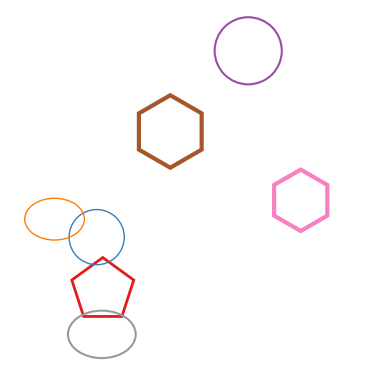[{"shape": "pentagon", "thickness": 2, "radius": 0.42, "center": [0.267, 0.246]}, {"shape": "circle", "thickness": 1, "radius": 0.36, "center": [0.251, 0.384]}, {"shape": "circle", "thickness": 1.5, "radius": 0.44, "center": [0.645, 0.868]}, {"shape": "oval", "thickness": 1, "radius": 0.39, "center": [0.142, 0.431]}, {"shape": "hexagon", "thickness": 3, "radius": 0.47, "center": [0.442, 0.658]}, {"shape": "hexagon", "thickness": 3, "radius": 0.4, "center": [0.781, 0.48]}, {"shape": "oval", "thickness": 1.5, "radius": 0.44, "center": [0.265, 0.131]}]